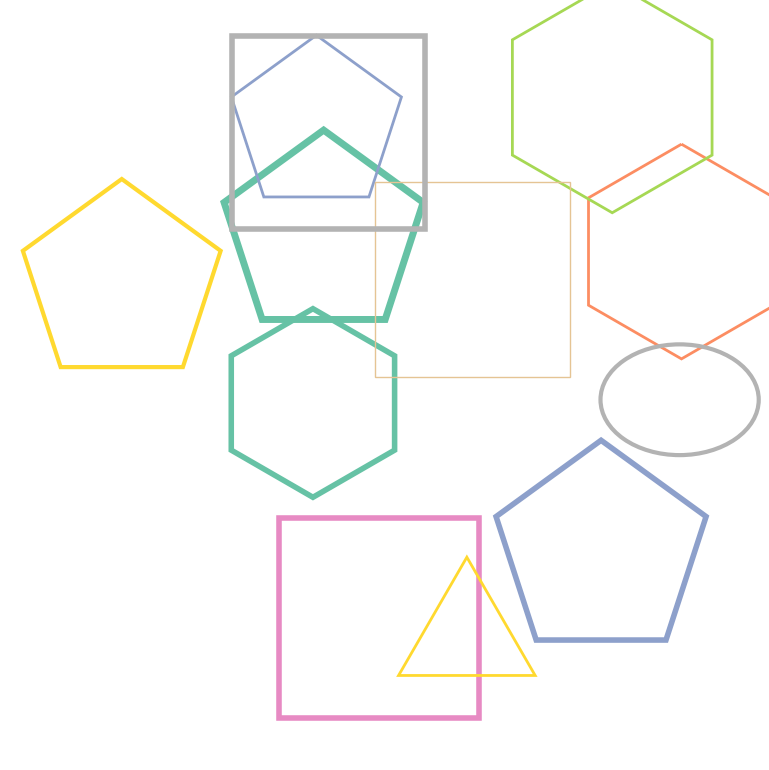[{"shape": "hexagon", "thickness": 2, "radius": 0.61, "center": [0.406, 0.477]}, {"shape": "pentagon", "thickness": 2.5, "radius": 0.68, "center": [0.42, 0.695]}, {"shape": "hexagon", "thickness": 1, "radius": 0.7, "center": [0.885, 0.673]}, {"shape": "pentagon", "thickness": 2, "radius": 0.72, "center": [0.781, 0.285]}, {"shape": "pentagon", "thickness": 1, "radius": 0.58, "center": [0.411, 0.838]}, {"shape": "square", "thickness": 2, "radius": 0.65, "center": [0.492, 0.198]}, {"shape": "hexagon", "thickness": 1, "radius": 0.75, "center": [0.795, 0.873]}, {"shape": "triangle", "thickness": 1, "radius": 0.51, "center": [0.606, 0.174]}, {"shape": "pentagon", "thickness": 1.5, "radius": 0.68, "center": [0.158, 0.632]}, {"shape": "square", "thickness": 0.5, "radius": 0.63, "center": [0.614, 0.637]}, {"shape": "square", "thickness": 2, "radius": 0.63, "center": [0.427, 0.828]}, {"shape": "oval", "thickness": 1.5, "radius": 0.51, "center": [0.883, 0.481]}]